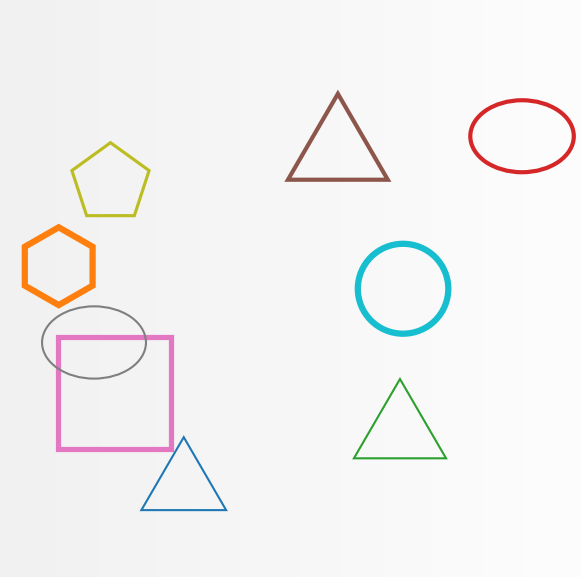[{"shape": "triangle", "thickness": 1, "radius": 0.42, "center": [0.316, 0.158]}, {"shape": "hexagon", "thickness": 3, "radius": 0.34, "center": [0.101, 0.538]}, {"shape": "triangle", "thickness": 1, "radius": 0.46, "center": [0.688, 0.251]}, {"shape": "oval", "thickness": 2, "radius": 0.45, "center": [0.898, 0.763]}, {"shape": "triangle", "thickness": 2, "radius": 0.5, "center": [0.581, 0.738]}, {"shape": "square", "thickness": 2.5, "radius": 0.49, "center": [0.197, 0.318]}, {"shape": "oval", "thickness": 1, "radius": 0.45, "center": [0.162, 0.406]}, {"shape": "pentagon", "thickness": 1.5, "radius": 0.35, "center": [0.19, 0.682]}, {"shape": "circle", "thickness": 3, "radius": 0.39, "center": [0.693, 0.499]}]